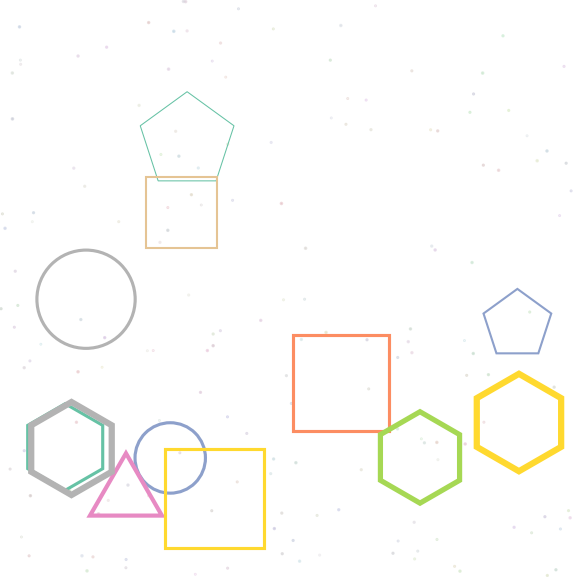[{"shape": "hexagon", "thickness": 1.5, "radius": 0.37, "center": [0.113, 0.225]}, {"shape": "pentagon", "thickness": 0.5, "radius": 0.43, "center": [0.324, 0.755]}, {"shape": "square", "thickness": 1.5, "radius": 0.41, "center": [0.591, 0.336]}, {"shape": "circle", "thickness": 1.5, "radius": 0.3, "center": [0.295, 0.206]}, {"shape": "pentagon", "thickness": 1, "radius": 0.31, "center": [0.896, 0.437]}, {"shape": "triangle", "thickness": 2, "radius": 0.36, "center": [0.218, 0.142]}, {"shape": "hexagon", "thickness": 2.5, "radius": 0.4, "center": [0.727, 0.207]}, {"shape": "hexagon", "thickness": 3, "radius": 0.42, "center": [0.899, 0.267]}, {"shape": "square", "thickness": 1.5, "radius": 0.43, "center": [0.371, 0.136]}, {"shape": "square", "thickness": 1, "radius": 0.3, "center": [0.314, 0.631]}, {"shape": "circle", "thickness": 1.5, "radius": 0.43, "center": [0.149, 0.481]}, {"shape": "hexagon", "thickness": 3, "radius": 0.4, "center": [0.124, 0.222]}]